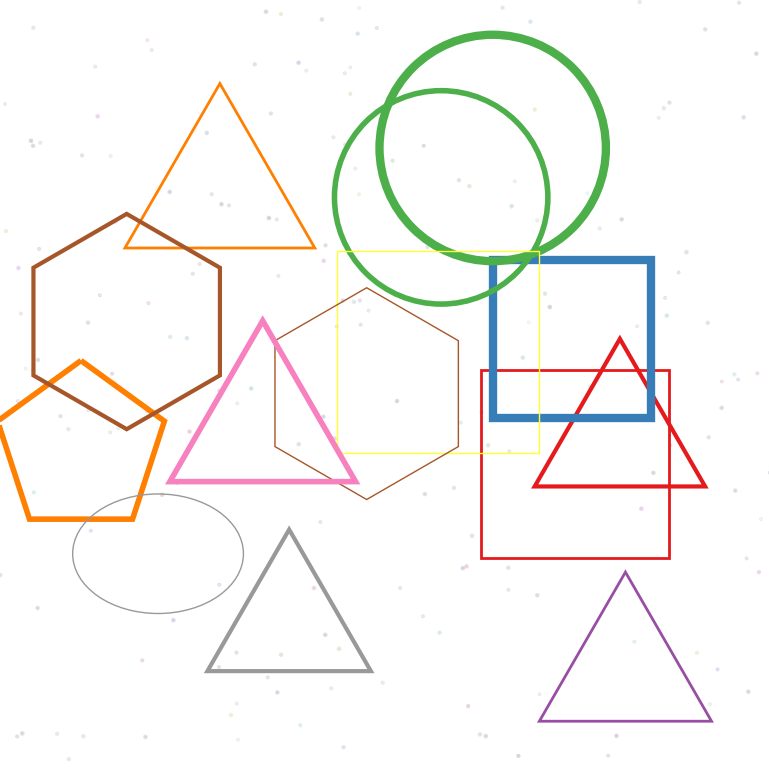[{"shape": "square", "thickness": 1, "radius": 0.61, "center": [0.747, 0.397]}, {"shape": "triangle", "thickness": 1.5, "radius": 0.64, "center": [0.805, 0.432]}, {"shape": "square", "thickness": 3, "radius": 0.51, "center": [0.742, 0.56]}, {"shape": "circle", "thickness": 3, "radius": 0.74, "center": [0.64, 0.808]}, {"shape": "circle", "thickness": 2, "radius": 0.69, "center": [0.573, 0.744]}, {"shape": "triangle", "thickness": 1, "radius": 0.65, "center": [0.812, 0.128]}, {"shape": "pentagon", "thickness": 2, "radius": 0.57, "center": [0.105, 0.418]}, {"shape": "triangle", "thickness": 1, "radius": 0.71, "center": [0.286, 0.749]}, {"shape": "square", "thickness": 0.5, "radius": 0.66, "center": [0.569, 0.543]}, {"shape": "hexagon", "thickness": 1.5, "radius": 0.7, "center": [0.165, 0.582]}, {"shape": "hexagon", "thickness": 0.5, "radius": 0.69, "center": [0.476, 0.489]}, {"shape": "triangle", "thickness": 2, "radius": 0.7, "center": [0.341, 0.444]}, {"shape": "triangle", "thickness": 1.5, "radius": 0.61, "center": [0.376, 0.19]}, {"shape": "oval", "thickness": 0.5, "radius": 0.55, "center": [0.205, 0.281]}]